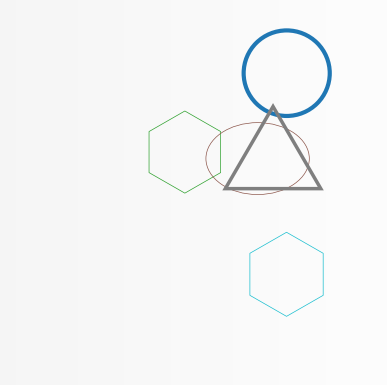[{"shape": "circle", "thickness": 3, "radius": 0.56, "center": [0.74, 0.81]}, {"shape": "hexagon", "thickness": 0.5, "radius": 0.53, "center": [0.477, 0.605]}, {"shape": "oval", "thickness": 0.5, "radius": 0.67, "center": [0.665, 0.588]}, {"shape": "triangle", "thickness": 2.5, "radius": 0.71, "center": [0.705, 0.581]}, {"shape": "hexagon", "thickness": 0.5, "radius": 0.55, "center": [0.739, 0.288]}]